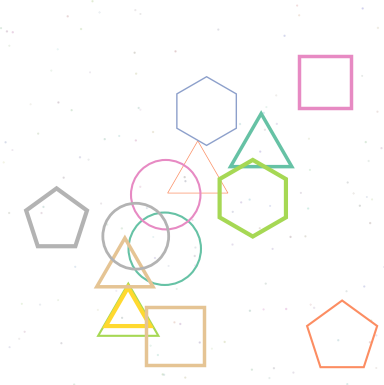[{"shape": "circle", "thickness": 1.5, "radius": 0.47, "center": [0.428, 0.354]}, {"shape": "triangle", "thickness": 2.5, "radius": 0.46, "center": [0.678, 0.613]}, {"shape": "triangle", "thickness": 0.5, "radius": 0.45, "center": [0.514, 0.544]}, {"shape": "pentagon", "thickness": 1.5, "radius": 0.48, "center": [0.889, 0.124]}, {"shape": "hexagon", "thickness": 1, "radius": 0.45, "center": [0.537, 0.712]}, {"shape": "square", "thickness": 2.5, "radius": 0.34, "center": [0.843, 0.787]}, {"shape": "circle", "thickness": 1.5, "radius": 0.45, "center": [0.43, 0.494]}, {"shape": "hexagon", "thickness": 3, "radius": 0.5, "center": [0.657, 0.485]}, {"shape": "triangle", "thickness": 1.5, "radius": 0.45, "center": [0.333, 0.173]}, {"shape": "triangle", "thickness": 3, "radius": 0.33, "center": [0.333, 0.187]}, {"shape": "square", "thickness": 2.5, "radius": 0.38, "center": [0.454, 0.127]}, {"shape": "triangle", "thickness": 2.5, "radius": 0.42, "center": [0.324, 0.297]}, {"shape": "circle", "thickness": 2, "radius": 0.43, "center": [0.353, 0.387]}, {"shape": "pentagon", "thickness": 3, "radius": 0.42, "center": [0.147, 0.428]}]